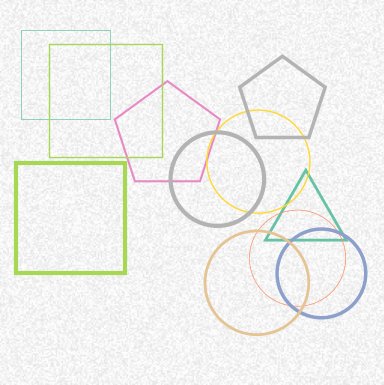[{"shape": "triangle", "thickness": 2, "radius": 0.61, "center": [0.794, 0.437]}, {"shape": "square", "thickness": 0.5, "radius": 0.58, "center": [0.17, 0.806]}, {"shape": "circle", "thickness": 0.5, "radius": 0.62, "center": [0.773, 0.329]}, {"shape": "circle", "thickness": 2.5, "radius": 0.58, "center": [0.835, 0.29]}, {"shape": "pentagon", "thickness": 1.5, "radius": 0.72, "center": [0.435, 0.645]}, {"shape": "square", "thickness": 1, "radius": 0.74, "center": [0.274, 0.738]}, {"shape": "square", "thickness": 3, "radius": 0.71, "center": [0.183, 0.434]}, {"shape": "circle", "thickness": 1, "radius": 0.67, "center": [0.671, 0.58]}, {"shape": "circle", "thickness": 2, "radius": 0.67, "center": [0.667, 0.265]}, {"shape": "pentagon", "thickness": 2.5, "radius": 0.58, "center": [0.734, 0.737]}, {"shape": "circle", "thickness": 3, "radius": 0.61, "center": [0.565, 0.535]}]